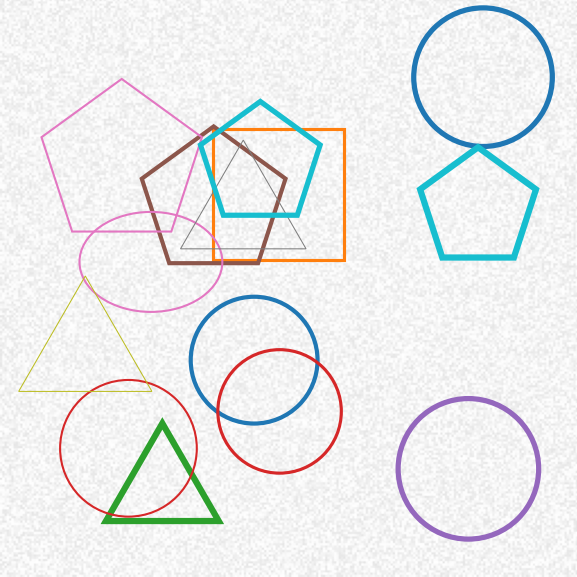[{"shape": "circle", "thickness": 2.5, "radius": 0.6, "center": [0.836, 0.865]}, {"shape": "circle", "thickness": 2, "radius": 0.55, "center": [0.44, 0.375]}, {"shape": "square", "thickness": 1.5, "radius": 0.57, "center": [0.482, 0.662]}, {"shape": "triangle", "thickness": 3, "radius": 0.56, "center": [0.281, 0.153]}, {"shape": "circle", "thickness": 1, "radius": 0.59, "center": [0.222, 0.223]}, {"shape": "circle", "thickness": 1.5, "radius": 0.53, "center": [0.484, 0.287]}, {"shape": "circle", "thickness": 2.5, "radius": 0.61, "center": [0.811, 0.187]}, {"shape": "pentagon", "thickness": 2, "radius": 0.65, "center": [0.37, 0.649]}, {"shape": "pentagon", "thickness": 1, "radius": 0.73, "center": [0.211, 0.716]}, {"shape": "oval", "thickness": 1, "radius": 0.62, "center": [0.261, 0.546]}, {"shape": "triangle", "thickness": 0.5, "radius": 0.63, "center": [0.421, 0.631]}, {"shape": "triangle", "thickness": 0.5, "radius": 0.67, "center": [0.148, 0.388]}, {"shape": "pentagon", "thickness": 3, "radius": 0.53, "center": [0.828, 0.639]}, {"shape": "pentagon", "thickness": 2.5, "radius": 0.54, "center": [0.451, 0.715]}]